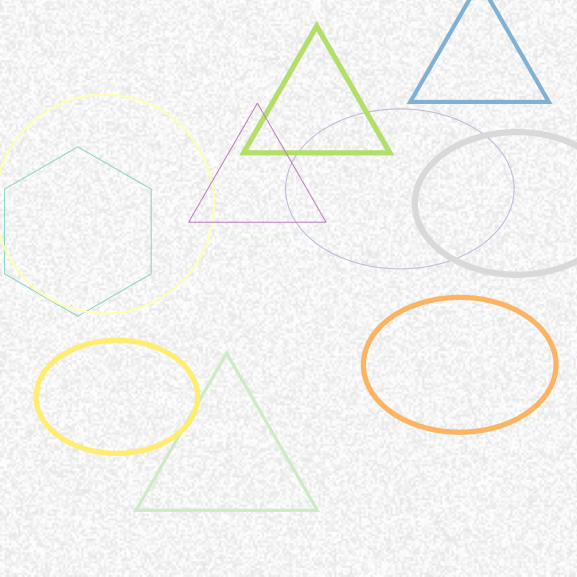[{"shape": "hexagon", "thickness": 0.5, "radius": 0.73, "center": [0.135, 0.598]}, {"shape": "circle", "thickness": 1, "radius": 0.95, "center": [0.181, 0.646]}, {"shape": "oval", "thickness": 0.5, "radius": 0.99, "center": [0.692, 0.672]}, {"shape": "triangle", "thickness": 2, "radius": 0.69, "center": [0.83, 0.892]}, {"shape": "oval", "thickness": 2.5, "radius": 0.83, "center": [0.796, 0.367]}, {"shape": "triangle", "thickness": 2.5, "radius": 0.73, "center": [0.548, 0.808]}, {"shape": "oval", "thickness": 3, "radius": 0.88, "center": [0.895, 0.647]}, {"shape": "triangle", "thickness": 0.5, "radius": 0.69, "center": [0.446, 0.683]}, {"shape": "triangle", "thickness": 1.5, "radius": 0.91, "center": [0.392, 0.206]}, {"shape": "oval", "thickness": 2.5, "radius": 0.7, "center": [0.202, 0.312]}]